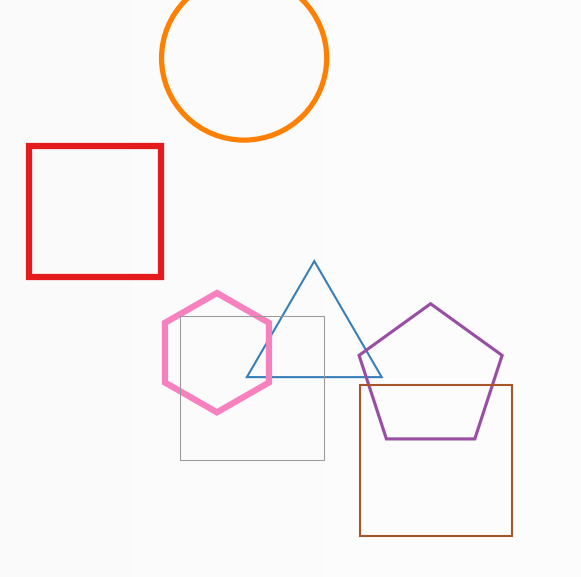[{"shape": "square", "thickness": 3, "radius": 0.57, "center": [0.164, 0.633]}, {"shape": "triangle", "thickness": 1, "radius": 0.67, "center": [0.541, 0.413]}, {"shape": "pentagon", "thickness": 1.5, "radius": 0.65, "center": [0.741, 0.344]}, {"shape": "circle", "thickness": 2.5, "radius": 0.71, "center": [0.42, 0.899]}, {"shape": "square", "thickness": 1, "radius": 0.65, "center": [0.75, 0.202]}, {"shape": "hexagon", "thickness": 3, "radius": 0.52, "center": [0.373, 0.388]}, {"shape": "square", "thickness": 0.5, "radius": 0.62, "center": [0.434, 0.327]}]